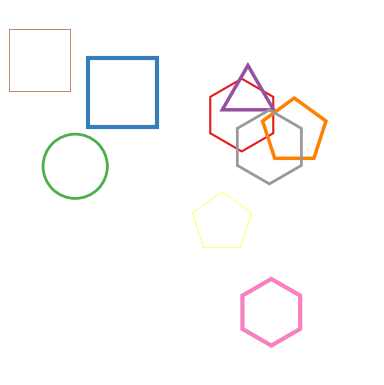[{"shape": "hexagon", "thickness": 1.5, "radius": 0.47, "center": [0.628, 0.701]}, {"shape": "square", "thickness": 3, "radius": 0.45, "center": [0.318, 0.76]}, {"shape": "circle", "thickness": 2, "radius": 0.42, "center": [0.195, 0.568]}, {"shape": "triangle", "thickness": 2.5, "radius": 0.38, "center": [0.644, 0.753]}, {"shape": "pentagon", "thickness": 2.5, "radius": 0.43, "center": [0.764, 0.659]}, {"shape": "pentagon", "thickness": 0.5, "radius": 0.4, "center": [0.577, 0.422]}, {"shape": "square", "thickness": 0.5, "radius": 0.4, "center": [0.103, 0.843]}, {"shape": "hexagon", "thickness": 3, "radius": 0.43, "center": [0.705, 0.189]}, {"shape": "hexagon", "thickness": 2, "radius": 0.48, "center": [0.7, 0.618]}]